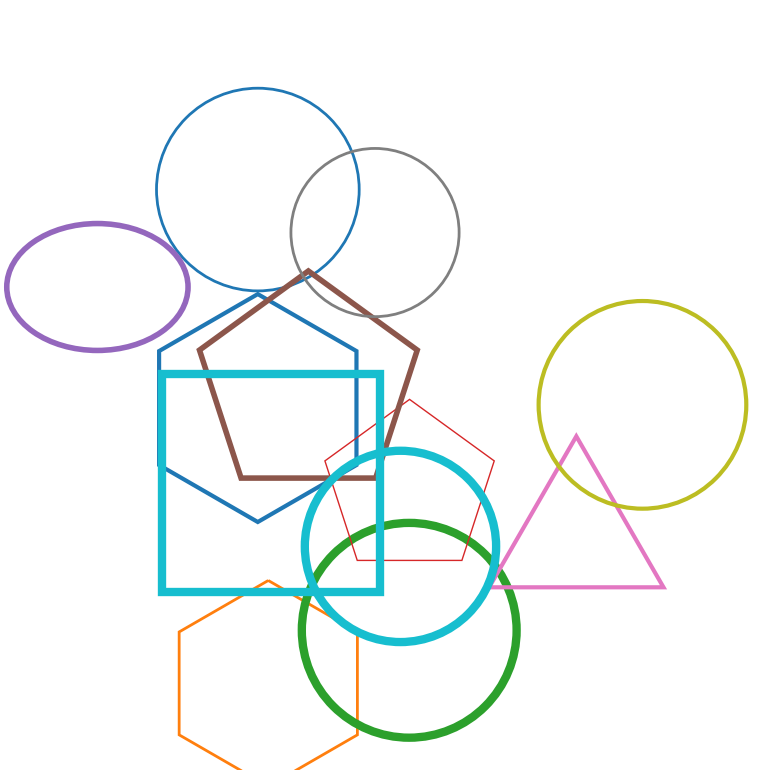[{"shape": "hexagon", "thickness": 1.5, "radius": 0.74, "center": [0.335, 0.47]}, {"shape": "circle", "thickness": 1, "radius": 0.66, "center": [0.335, 0.754]}, {"shape": "hexagon", "thickness": 1, "radius": 0.67, "center": [0.348, 0.112]}, {"shape": "circle", "thickness": 3, "radius": 0.7, "center": [0.531, 0.181]}, {"shape": "pentagon", "thickness": 0.5, "radius": 0.58, "center": [0.532, 0.366]}, {"shape": "oval", "thickness": 2, "radius": 0.59, "center": [0.127, 0.627]}, {"shape": "pentagon", "thickness": 2, "radius": 0.74, "center": [0.4, 0.499]}, {"shape": "triangle", "thickness": 1.5, "radius": 0.65, "center": [0.748, 0.303]}, {"shape": "circle", "thickness": 1, "radius": 0.55, "center": [0.487, 0.698]}, {"shape": "circle", "thickness": 1.5, "radius": 0.67, "center": [0.834, 0.474]}, {"shape": "circle", "thickness": 3, "radius": 0.62, "center": [0.52, 0.29]}, {"shape": "square", "thickness": 3, "radius": 0.71, "center": [0.352, 0.373]}]